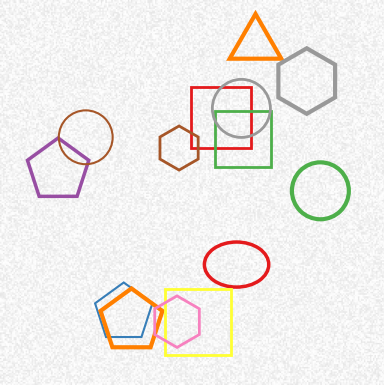[{"shape": "square", "thickness": 2, "radius": 0.39, "center": [0.575, 0.695]}, {"shape": "oval", "thickness": 2.5, "radius": 0.42, "center": [0.614, 0.313]}, {"shape": "pentagon", "thickness": 1.5, "radius": 0.39, "center": [0.321, 0.188]}, {"shape": "circle", "thickness": 3, "radius": 0.37, "center": [0.832, 0.504]}, {"shape": "square", "thickness": 2, "radius": 0.36, "center": [0.631, 0.639]}, {"shape": "pentagon", "thickness": 2.5, "radius": 0.42, "center": [0.151, 0.558]}, {"shape": "pentagon", "thickness": 3, "radius": 0.42, "center": [0.342, 0.166]}, {"shape": "triangle", "thickness": 3, "radius": 0.39, "center": [0.664, 0.886]}, {"shape": "square", "thickness": 2, "radius": 0.43, "center": [0.514, 0.164]}, {"shape": "circle", "thickness": 1.5, "radius": 0.35, "center": [0.223, 0.643]}, {"shape": "hexagon", "thickness": 2, "radius": 0.29, "center": [0.465, 0.615]}, {"shape": "hexagon", "thickness": 2, "radius": 0.33, "center": [0.46, 0.165]}, {"shape": "hexagon", "thickness": 3, "radius": 0.43, "center": [0.797, 0.79]}, {"shape": "circle", "thickness": 2, "radius": 0.38, "center": [0.627, 0.718]}]